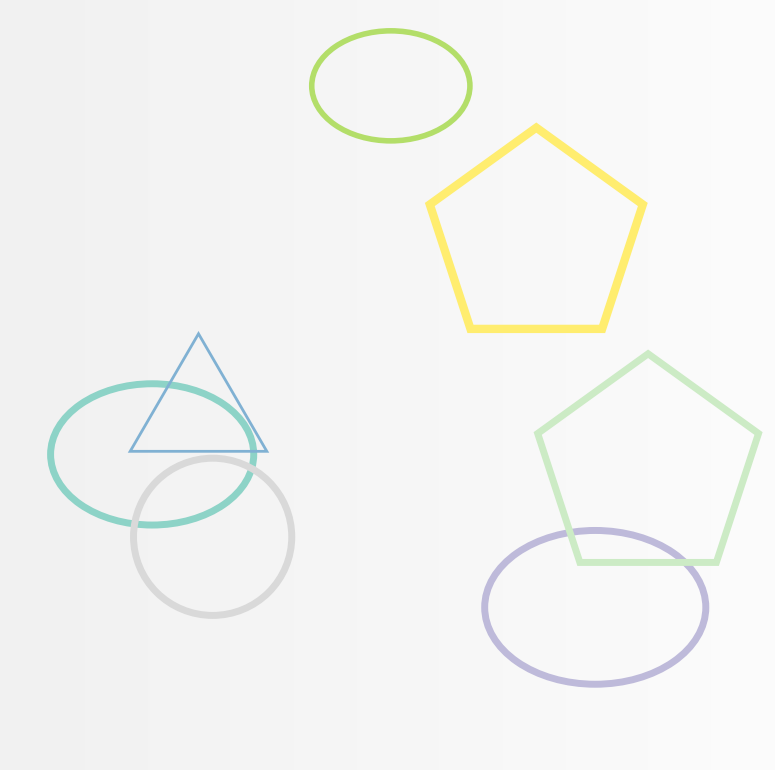[{"shape": "oval", "thickness": 2.5, "radius": 0.66, "center": [0.196, 0.41]}, {"shape": "oval", "thickness": 2.5, "radius": 0.71, "center": [0.768, 0.211]}, {"shape": "triangle", "thickness": 1, "radius": 0.51, "center": [0.256, 0.465]}, {"shape": "oval", "thickness": 2, "radius": 0.51, "center": [0.504, 0.889]}, {"shape": "circle", "thickness": 2.5, "radius": 0.51, "center": [0.274, 0.303]}, {"shape": "pentagon", "thickness": 2.5, "radius": 0.75, "center": [0.836, 0.391]}, {"shape": "pentagon", "thickness": 3, "radius": 0.72, "center": [0.692, 0.69]}]